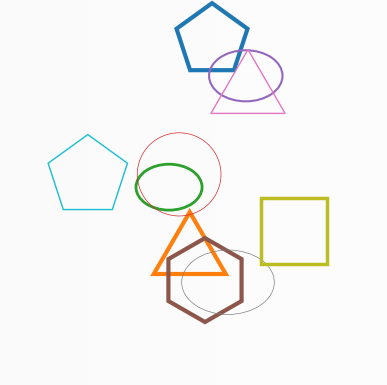[{"shape": "pentagon", "thickness": 3, "radius": 0.48, "center": [0.547, 0.896]}, {"shape": "triangle", "thickness": 3, "radius": 0.54, "center": [0.49, 0.342]}, {"shape": "oval", "thickness": 2, "radius": 0.43, "center": [0.436, 0.514]}, {"shape": "circle", "thickness": 0.5, "radius": 0.54, "center": [0.462, 0.547]}, {"shape": "oval", "thickness": 1.5, "radius": 0.47, "center": [0.634, 0.803]}, {"shape": "hexagon", "thickness": 3, "radius": 0.54, "center": [0.529, 0.273]}, {"shape": "triangle", "thickness": 1, "radius": 0.55, "center": [0.64, 0.761]}, {"shape": "oval", "thickness": 0.5, "radius": 0.6, "center": [0.588, 0.267]}, {"shape": "square", "thickness": 2.5, "radius": 0.43, "center": [0.76, 0.4]}, {"shape": "pentagon", "thickness": 1, "radius": 0.54, "center": [0.227, 0.543]}]